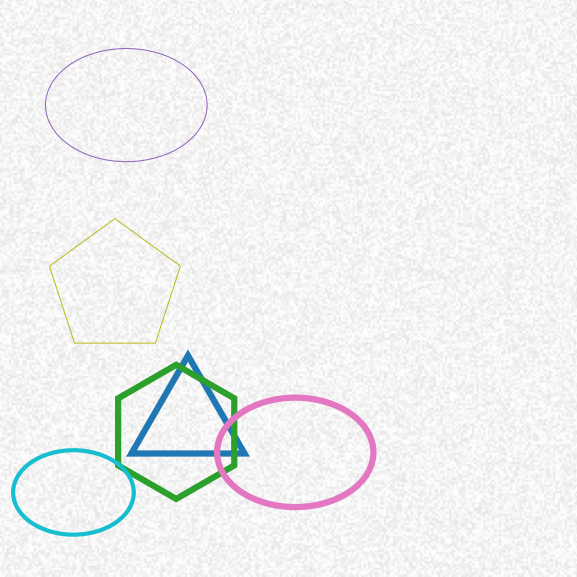[{"shape": "triangle", "thickness": 3, "radius": 0.57, "center": [0.326, 0.27]}, {"shape": "hexagon", "thickness": 3, "radius": 0.58, "center": [0.305, 0.251]}, {"shape": "oval", "thickness": 0.5, "radius": 0.7, "center": [0.219, 0.817]}, {"shape": "oval", "thickness": 3, "radius": 0.68, "center": [0.511, 0.216]}, {"shape": "pentagon", "thickness": 0.5, "radius": 0.6, "center": [0.199, 0.501]}, {"shape": "oval", "thickness": 2, "radius": 0.52, "center": [0.127, 0.146]}]